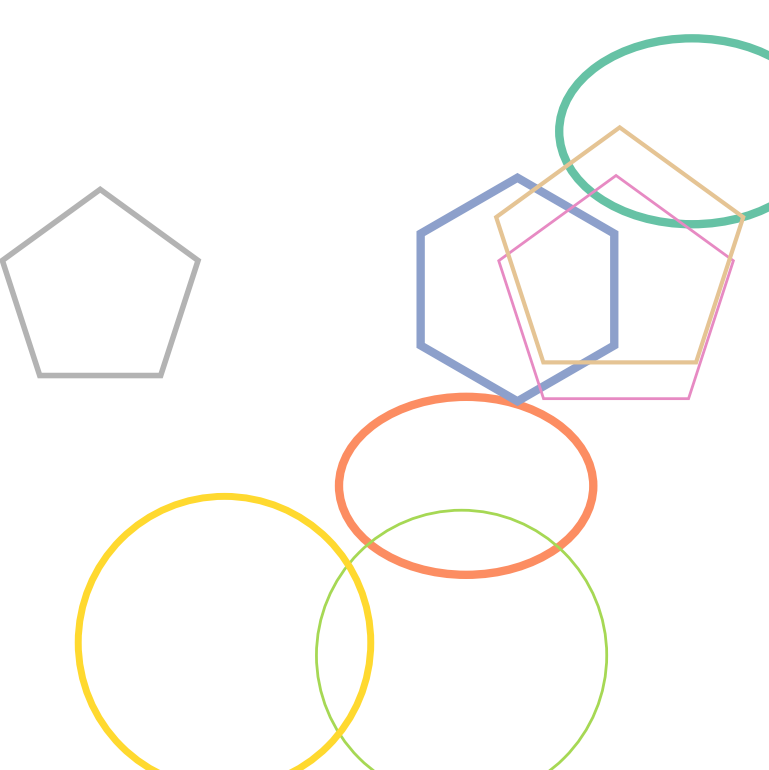[{"shape": "oval", "thickness": 3, "radius": 0.86, "center": [0.899, 0.83]}, {"shape": "oval", "thickness": 3, "radius": 0.83, "center": [0.605, 0.369]}, {"shape": "hexagon", "thickness": 3, "radius": 0.73, "center": [0.672, 0.624]}, {"shape": "pentagon", "thickness": 1, "radius": 0.8, "center": [0.8, 0.612]}, {"shape": "circle", "thickness": 1, "radius": 0.94, "center": [0.599, 0.149]}, {"shape": "circle", "thickness": 2.5, "radius": 0.95, "center": [0.292, 0.165]}, {"shape": "pentagon", "thickness": 1.5, "radius": 0.84, "center": [0.805, 0.666]}, {"shape": "pentagon", "thickness": 2, "radius": 0.67, "center": [0.13, 0.62]}]